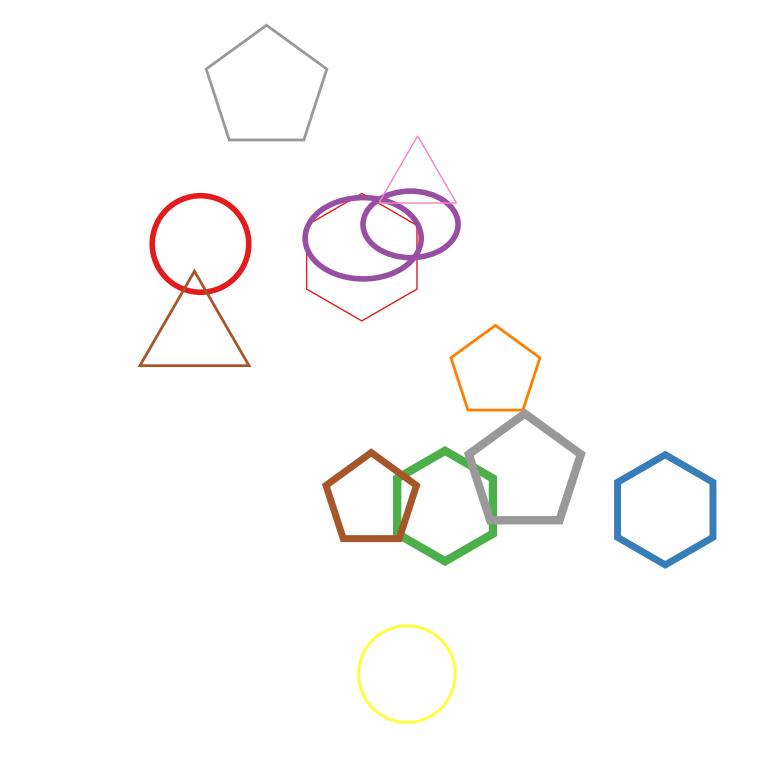[{"shape": "hexagon", "thickness": 0.5, "radius": 0.41, "center": [0.47, 0.666]}, {"shape": "circle", "thickness": 2, "radius": 0.31, "center": [0.26, 0.683]}, {"shape": "hexagon", "thickness": 2.5, "radius": 0.36, "center": [0.864, 0.338]}, {"shape": "hexagon", "thickness": 3, "radius": 0.36, "center": [0.578, 0.343]}, {"shape": "oval", "thickness": 2, "radius": 0.38, "center": [0.472, 0.691]}, {"shape": "oval", "thickness": 2, "radius": 0.31, "center": [0.533, 0.709]}, {"shape": "pentagon", "thickness": 1, "radius": 0.3, "center": [0.643, 0.517]}, {"shape": "circle", "thickness": 1, "radius": 0.31, "center": [0.528, 0.125]}, {"shape": "triangle", "thickness": 1, "radius": 0.41, "center": [0.253, 0.566]}, {"shape": "pentagon", "thickness": 2.5, "radius": 0.31, "center": [0.482, 0.35]}, {"shape": "triangle", "thickness": 0.5, "radius": 0.29, "center": [0.542, 0.765]}, {"shape": "pentagon", "thickness": 1, "radius": 0.41, "center": [0.346, 0.885]}, {"shape": "pentagon", "thickness": 3, "radius": 0.38, "center": [0.682, 0.386]}]